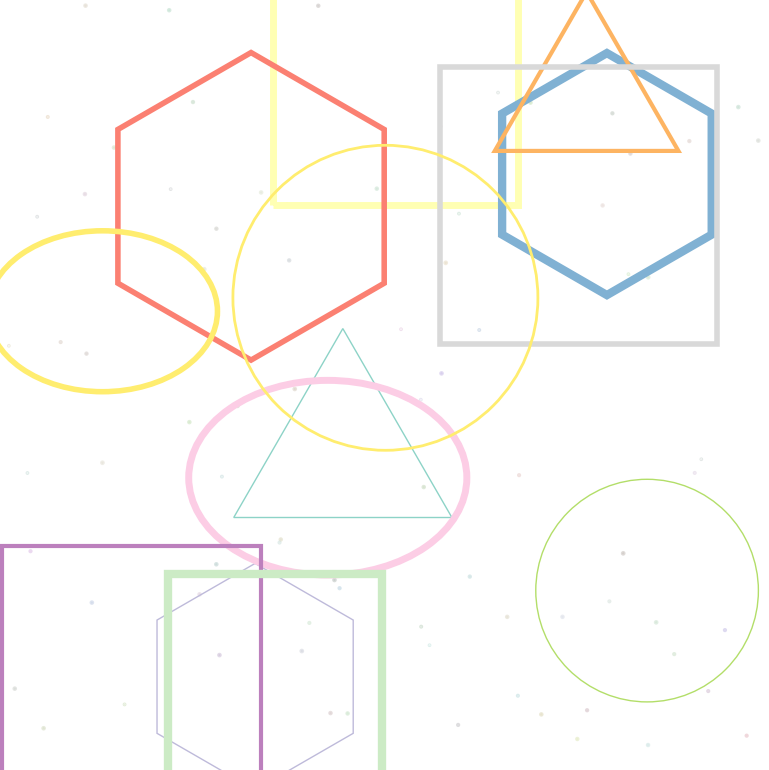[{"shape": "triangle", "thickness": 0.5, "radius": 0.82, "center": [0.445, 0.41]}, {"shape": "square", "thickness": 2.5, "radius": 0.8, "center": [0.514, 0.893]}, {"shape": "hexagon", "thickness": 0.5, "radius": 0.74, "center": [0.331, 0.121]}, {"shape": "hexagon", "thickness": 2, "radius": 1.0, "center": [0.326, 0.732]}, {"shape": "hexagon", "thickness": 3, "radius": 0.79, "center": [0.788, 0.774]}, {"shape": "triangle", "thickness": 1.5, "radius": 0.69, "center": [0.762, 0.873]}, {"shape": "circle", "thickness": 0.5, "radius": 0.72, "center": [0.84, 0.233]}, {"shape": "oval", "thickness": 2.5, "radius": 0.9, "center": [0.426, 0.38]}, {"shape": "square", "thickness": 2, "radius": 0.9, "center": [0.751, 0.734]}, {"shape": "square", "thickness": 1.5, "radius": 0.84, "center": [0.171, 0.123]}, {"shape": "square", "thickness": 3, "radius": 0.69, "center": [0.357, 0.115]}, {"shape": "oval", "thickness": 2, "radius": 0.75, "center": [0.133, 0.596]}, {"shape": "circle", "thickness": 1, "radius": 0.99, "center": [0.501, 0.613]}]